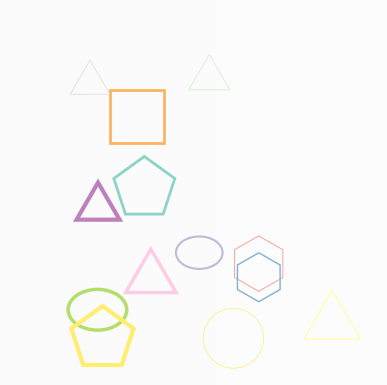[{"shape": "pentagon", "thickness": 2, "radius": 0.41, "center": [0.372, 0.511]}, {"shape": "triangle", "thickness": 1, "radius": 0.42, "center": [0.857, 0.162]}, {"shape": "oval", "thickness": 1.5, "radius": 0.3, "center": [0.514, 0.344]}, {"shape": "hexagon", "thickness": 0.5, "radius": 0.36, "center": [0.668, 0.315]}, {"shape": "hexagon", "thickness": 1, "radius": 0.32, "center": [0.668, 0.28]}, {"shape": "square", "thickness": 2, "radius": 0.35, "center": [0.353, 0.697]}, {"shape": "oval", "thickness": 2.5, "radius": 0.38, "center": [0.251, 0.195]}, {"shape": "triangle", "thickness": 2.5, "radius": 0.38, "center": [0.389, 0.278]}, {"shape": "triangle", "thickness": 0.5, "radius": 0.29, "center": [0.232, 0.785]}, {"shape": "triangle", "thickness": 3, "radius": 0.32, "center": [0.253, 0.462]}, {"shape": "triangle", "thickness": 0.5, "radius": 0.31, "center": [0.54, 0.797]}, {"shape": "circle", "thickness": 0.5, "radius": 0.39, "center": [0.602, 0.121]}, {"shape": "pentagon", "thickness": 3, "radius": 0.42, "center": [0.264, 0.12]}]